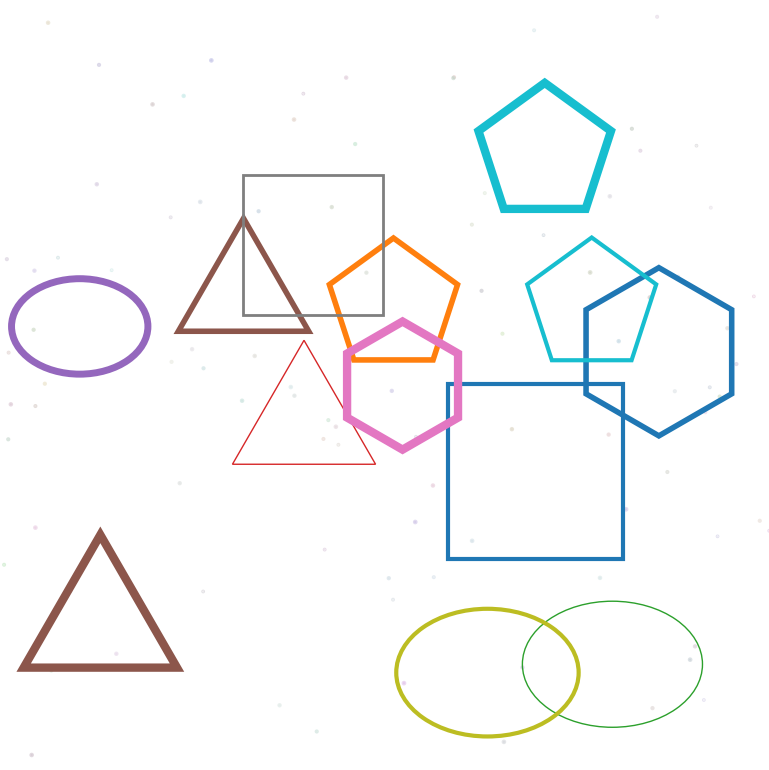[{"shape": "hexagon", "thickness": 2, "radius": 0.55, "center": [0.856, 0.543]}, {"shape": "square", "thickness": 1.5, "radius": 0.57, "center": [0.695, 0.387]}, {"shape": "pentagon", "thickness": 2, "radius": 0.44, "center": [0.511, 0.603]}, {"shape": "oval", "thickness": 0.5, "radius": 0.58, "center": [0.795, 0.137]}, {"shape": "triangle", "thickness": 0.5, "radius": 0.54, "center": [0.395, 0.451]}, {"shape": "oval", "thickness": 2.5, "radius": 0.44, "center": [0.104, 0.576]}, {"shape": "triangle", "thickness": 2, "radius": 0.49, "center": [0.316, 0.619]}, {"shape": "triangle", "thickness": 3, "radius": 0.57, "center": [0.13, 0.19]}, {"shape": "hexagon", "thickness": 3, "radius": 0.42, "center": [0.523, 0.499]}, {"shape": "square", "thickness": 1, "radius": 0.46, "center": [0.406, 0.682]}, {"shape": "oval", "thickness": 1.5, "radius": 0.59, "center": [0.633, 0.126]}, {"shape": "pentagon", "thickness": 3, "radius": 0.45, "center": [0.707, 0.802]}, {"shape": "pentagon", "thickness": 1.5, "radius": 0.44, "center": [0.768, 0.603]}]